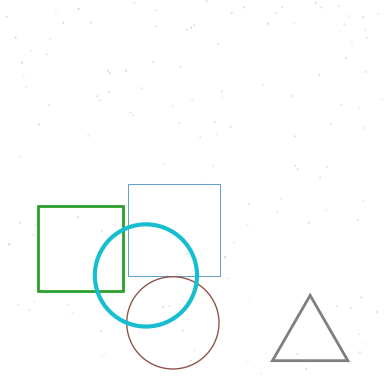[{"shape": "square", "thickness": 0.5, "radius": 0.6, "center": [0.452, 0.402]}, {"shape": "square", "thickness": 2, "radius": 0.55, "center": [0.21, 0.355]}, {"shape": "circle", "thickness": 1, "radius": 0.6, "center": [0.449, 0.161]}, {"shape": "triangle", "thickness": 2, "radius": 0.57, "center": [0.806, 0.12]}, {"shape": "circle", "thickness": 3, "radius": 0.66, "center": [0.379, 0.285]}]